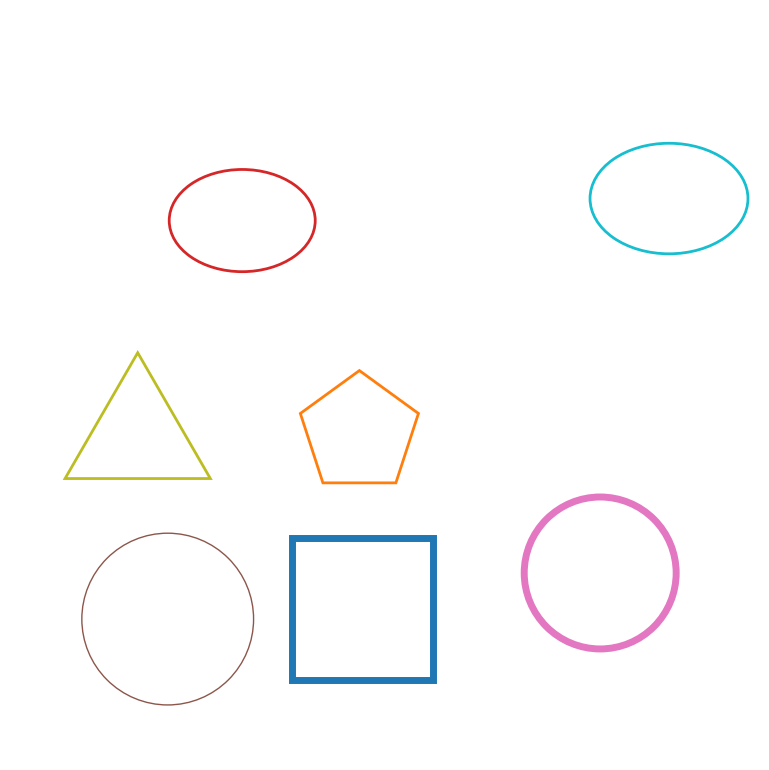[{"shape": "square", "thickness": 2.5, "radius": 0.46, "center": [0.471, 0.209]}, {"shape": "pentagon", "thickness": 1, "radius": 0.4, "center": [0.467, 0.438]}, {"shape": "oval", "thickness": 1, "radius": 0.47, "center": [0.315, 0.714]}, {"shape": "circle", "thickness": 0.5, "radius": 0.56, "center": [0.218, 0.196]}, {"shape": "circle", "thickness": 2.5, "radius": 0.49, "center": [0.779, 0.256]}, {"shape": "triangle", "thickness": 1, "radius": 0.54, "center": [0.179, 0.433]}, {"shape": "oval", "thickness": 1, "radius": 0.51, "center": [0.869, 0.742]}]